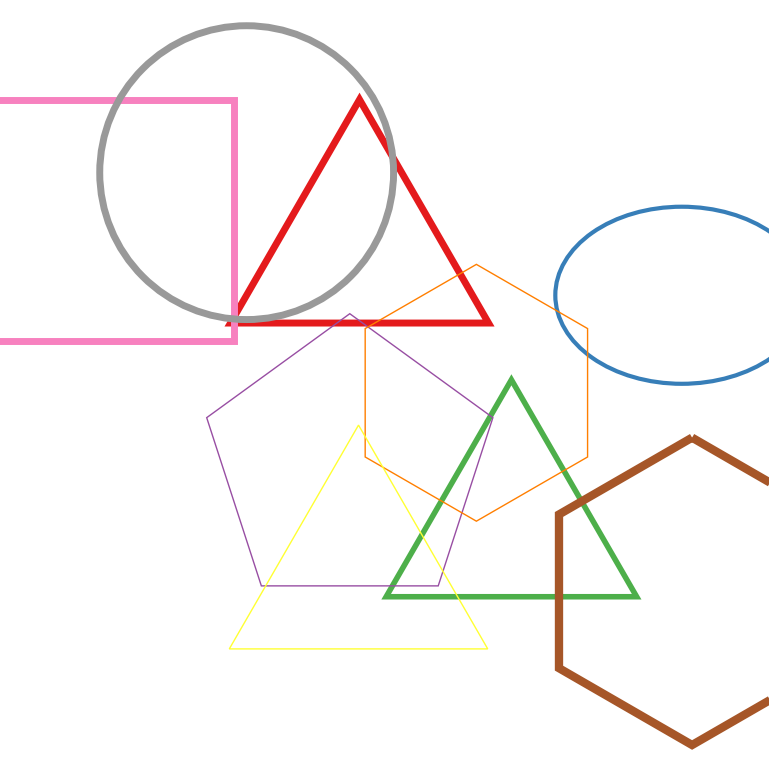[{"shape": "triangle", "thickness": 2.5, "radius": 0.97, "center": [0.467, 0.677]}, {"shape": "oval", "thickness": 1.5, "radius": 0.82, "center": [0.885, 0.617]}, {"shape": "triangle", "thickness": 2, "radius": 0.94, "center": [0.664, 0.319]}, {"shape": "pentagon", "thickness": 0.5, "radius": 0.98, "center": [0.454, 0.397]}, {"shape": "hexagon", "thickness": 0.5, "radius": 0.83, "center": [0.619, 0.49]}, {"shape": "triangle", "thickness": 0.5, "radius": 0.97, "center": [0.466, 0.254]}, {"shape": "hexagon", "thickness": 3, "radius": 1.0, "center": [0.899, 0.232]}, {"shape": "square", "thickness": 2.5, "radius": 0.78, "center": [0.147, 0.714]}, {"shape": "circle", "thickness": 2.5, "radius": 0.95, "center": [0.32, 0.776]}]